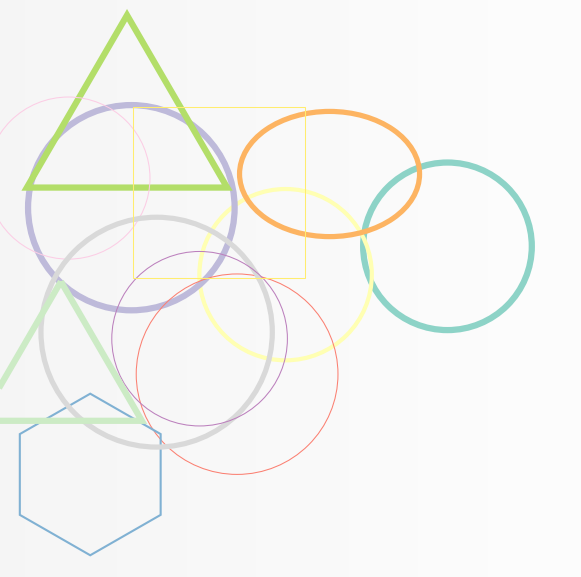[{"shape": "circle", "thickness": 3, "radius": 0.73, "center": [0.77, 0.573]}, {"shape": "circle", "thickness": 2, "radius": 0.74, "center": [0.491, 0.524]}, {"shape": "circle", "thickness": 3, "radius": 0.89, "center": [0.226, 0.639]}, {"shape": "circle", "thickness": 0.5, "radius": 0.87, "center": [0.408, 0.351]}, {"shape": "hexagon", "thickness": 1, "radius": 0.7, "center": [0.155, 0.178]}, {"shape": "oval", "thickness": 2.5, "radius": 0.77, "center": [0.567, 0.698]}, {"shape": "triangle", "thickness": 3, "radius": 0.99, "center": [0.219, 0.774]}, {"shape": "circle", "thickness": 0.5, "radius": 0.7, "center": [0.118, 0.691]}, {"shape": "circle", "thickness": 2.5, "radius": 1.0, "center": [0.269, 0.424]}, {"shape": "circle", "thickness": 0.5, "radius": 0.76, "center": [0.343, 0.413]}, {"shape": "triangle", "thickness": 3, "radius": 0.8, "center": [0.105, 0.351]}, {"shape": "square", "thickness": 0.5, "radius": 0.74, "center": [0.377, 0.665]}]